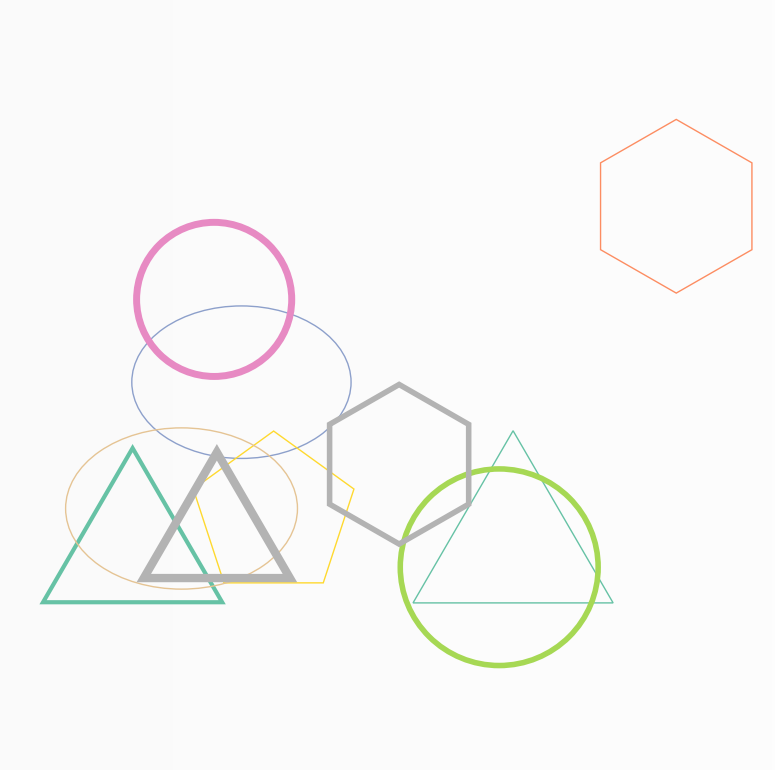[{"shape": "triangle", "thickness": 1.5, "radius": 0.67, "center": [0.171, 0.285]}, {"shape": "triangle", "thickness": 0.5, "radius": 0.75, "center": [0.662, 0.292]}, {"shape": "hexagon", "thickness": 0.5, "radius": 0.56, "center": [0.873, 0.732]}, {"shape": "oval", "thickness": 0.5, "radius": 0.71, "center": [0.312, 0.504]}, {"shape": "circle", "thickness": 2.5, "radius": 0.5, "center": [0.276, 0.611]}, {"shape": "circle", "thickness": 2, "radius": 0.64, "center": [0.644, 0.263]}, {"shape": "pentagon", "thickness": 0.5, "radius": 0.54, "center": [0.353, 0.331]}, {"shape": "oval", "thickness": 0.5, "radius": 0.75, "center": [0.234, 0.34]}, {"shape": "hexagon", "thickness": 2, "radius": 0.52, "center": [0.515, 0.397]}, {"shape": "triangle", "thickness": 3, "radius": 0.54, "center": [0.28, 0.304]}]